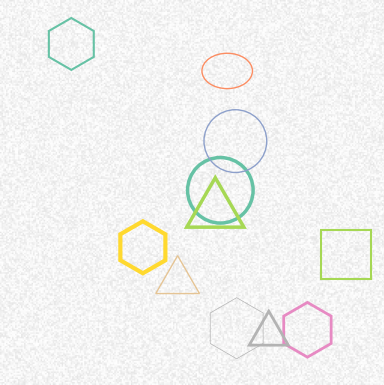[{"shape": "circle", "thickness": 2.5, "radius": 0.43, "center": [0.572, 0.506]}, {"shape": "hexagon", "thickness": 1.5, "radius": 0.34, "center": [0.185, 0.886]}, {"shape": "oval", "thickness": 1, "radius": 0.33, "center": [0.59, 0.816]}, {"shape": "circle", "thickness": 1, "radius": 0.41, "center": [0.611, 0.633]}, {"shape": "hexagon", "thickness": 2, "radius": 0.36, "center": [0.799, 0.143]}, {"shape": "square", "thickness": 1.5, "radius": 0.32, "center": [0.9, 0.339]}, {"shape": "triangle", "thickness": 2.5, "radius": 0.43, "center": [0.559, 0.453]}, {"shape": "hexagon", "thickness": 3, "radius": 0.34, "center": [0.371, 0.358]}, {"shape": "triangle", "thickness": 1, "radius": 0.33, "center": [0.461, 0.27]}, {"shape": "hexagon", "thickness": 0.5, "radius": 0.4, "center": [0.615, 0.147]}, {"shape": "triangle", "thickness": 2, "radius": 0.29, "center": [0.698, 0.133]}]